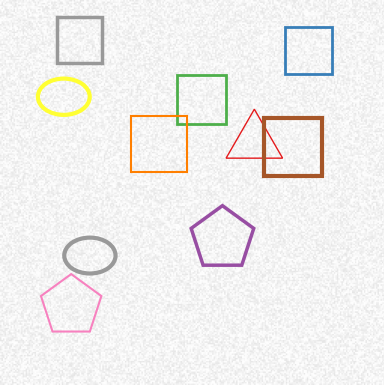[{"shape": "triangle", "thickness": 1, "radius": 0.42, "center": [0.661, 0.632]}, {"shape": "square", "thickness": 2, "radius": 0.31, "center": [0.802, 0.869]}, {"shape": "square", "thickness": 2, "radius": 0.32, "center": [0.524, 0.742]}, {"shape": "pentagon", "thickness": 2.5, "radius": 0.43, "center": [0.578, 0.38]}, {"shape": "square", "thickness": 1.5, "radius": 0.36, "center": [0.414, 0.626]}, {"shape": "oval", "thickness": 3, "radius": 0.34, "center": [0.166, 0.749]}, {"shape": "square", "thickness": 3, "radius": 0.38, "center": [0.761, 0.618]}, {"shape": "pentagon", "thickness": 1.5, "radius": 0.41, "center": [0.185, 0.206]}, {"shape": "square", "thickness": 2.5, "radius": 0.29, "center": [0.207, 0.896]}, {"shape": "oval", "thickness": 3, "radius": 0.33, "center": [0.234, 0.336]}]